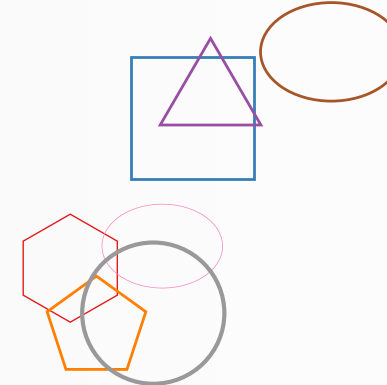[{"shape": "hexagon", "thickness": 1, "radius": 0.7, "center": [0.181, 0.303]}, {"shape": "square", "thickness": 2, "radius": 0.8, "center": [0.497, 0.694]}, {"shape": "triangle", "thickness": 2, "radius": 0.75, "center": [0.543, 0.75]}, {"shape": "pentagon", "thickness": 2, "radius": 0.67, "center": [0.249, 0.149]}, {"shape": "oval", "thickness": 2, "radius": 0.91, "center": [0.855, 0.865]}, {"shape": "oval", "thickness": 0.5, "radius": 0.78, "center": [0.419, 0.361]}, {"shape": "circle", "thickness": 3, "radius": 0.92, "center": [0.396, 0.187]}]